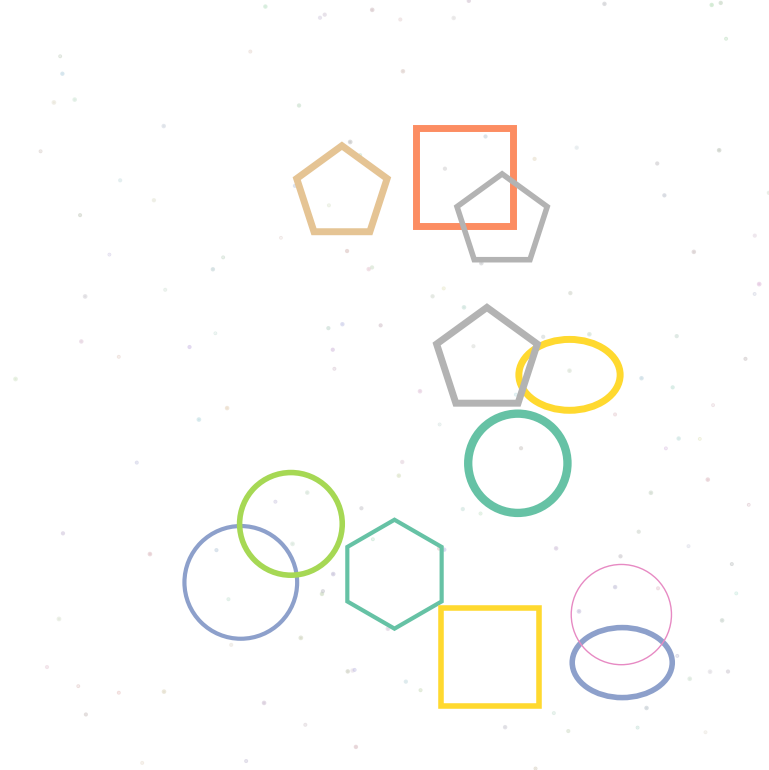[{"shape": "circle", "thickness": 3, "radius": 0.32, "center": [0.673, 0.398]}, {"shape": "hexagon", "thickness": 1.5, "radius": 0.35, "center": [0.512, 0.254]}, {"shape": "square", "thickness": 2.5, "radius": 0.32, "center": [0.603, 0.77]}, {"shape": "circle", "thickness": 1.5, "radius": 0.37, "center": [0.313, 0.244]}, {"shape": "oval", "thickness": 2, "radius": 0.32, "center": [0.808, 0.139]}, {"shape": "circle", "thickness": 0.5, "radius": 0.33, "center": [0.807, 0.202]}, {"shape": "circle", "thickness": 2, "radius": 0.33, "center": [0.378, 0.32]}, {"shape": "square", "thickness": 2, "radius": 0.32, "center": [0.636, 0.147]}, {"shape": "oval", "thickness": 2.5, "radius": 0.33, "center": [0.74, 0.513]}, {"shape": "pentagon", "thickness": 2.5, "radius": 0.31, "center": [0.444, 0.749]}, {"shape": "pentagon", "thickness": 2.5, "radius": 0.34, "center": [0.632, 0.532]}, {"shape": "pentagon", "thickness": 2, "radius": 0.31, "center": [0.652, 0.713]}]